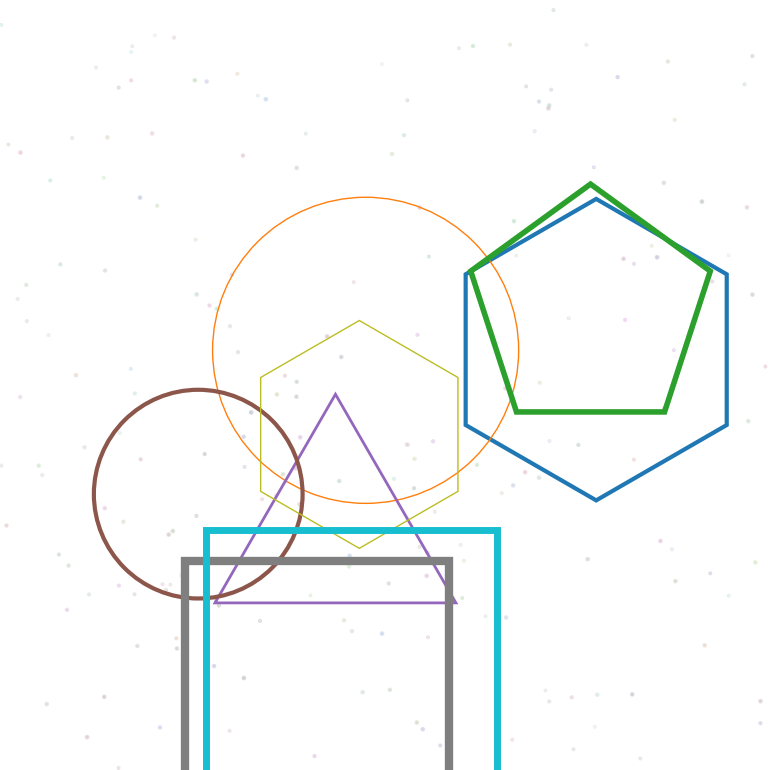[{"shape": "hexagon", "thickness": 1.5, "radius": 0.98, "center": [0.774, 0.546]}, {"shape": "circle", "thickness": 0.5, "radius": 0.99, "center": [0.475, 0.545]}, {"shape": "pentagon", "thickness": 2, "radius": 0.82, "center": [0.767, 0.597]}, {"shape": "triangle", "thickness": 1, "radius": 0.9, "center": [0.436, 0.307]}, {"shape": "circle", "thickness": 1.5, "radius": 0.68, "center": [0.257, 0.358]}, {"shape": "square", "thickness": 3, "radius": 0.86, "center": [0.412, 0.1]}, {"shape": "hexagon", "thickness": 0.5, "radius": 0.74, "center": [0.467, 0.436]}, {"shape": "square", "thickness": 2.5, "radius": 0.94, "center": [0.456, 0.123]}]